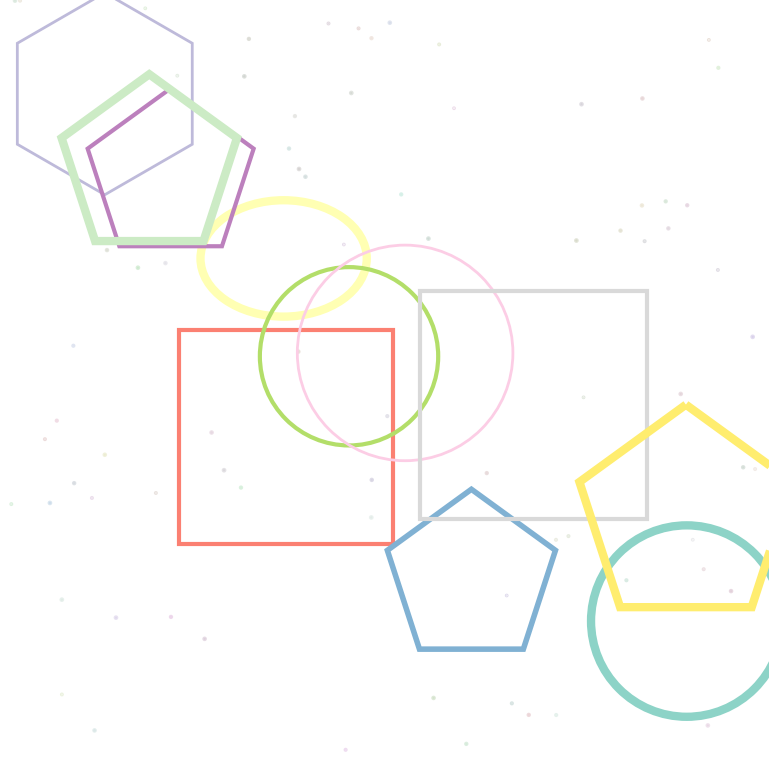[{"shape": "circle", "thickness": 3, "radius": 0.62, "center": [0.892, 0.193]}, {"shape": "oval", "thickness": 3, "radius": 0.54, "center": [0.368, 0.664]}, {"shape": "hexagon", "thickness": 1, "radius": 0.66, "center": [0.136, 0.878]}, {"shape": "square", "thickness": 1.5, "radius": 0.69, "center": [0.372, 0.433]}, {"shape": "pentagon", "thickness": 2, "radius": 0.57, "center": [0.612, 0.25]}, {"shape": "circle", "thickness": 1.5, "radius": 0.58, "center": [0.453, 0.537]}, {"shape": "circle", "thickness": 1, "radius": 0.7, "center": [0.526, 0.542]}, {"shape": "square", "thickness": 1.5, "radius": 0.74, "center": [0.693, 0.474]}, {"shape": "pentagon", "thickness": 1.5, "radius": 0.57, "center": [0.222, 0.772]}, {"shape": "pentagon", "thickness": 3, "radius": 0.6, "center": [0.194, 0.784]}, {"shape": "pentagon", "thickness": 3, "radius": 0.73, "center": [0.891, 0.329]}]